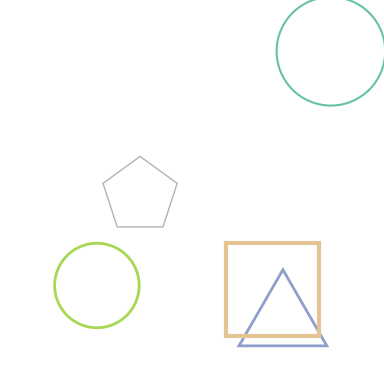[{"shape": "circle", "thickness": 1.5, "radius": 0.7, "center": [0.859, 0.867]}, {"shape": "triangle", "thickness": 2, "radius": 0.66, "center": [0.735, 0.168]}, {"shape": "circle", "thickness": 2, "radius": 0.55, "center": [0.252, 0.258]}, {"shape": "square", "thickness": 3, "radius": 0.61, "center": [0.707, 0.248]}, {"shape": "pentagon", "thickness": 1, "radius": 0.51, "center": [0.364, 0.492]}]